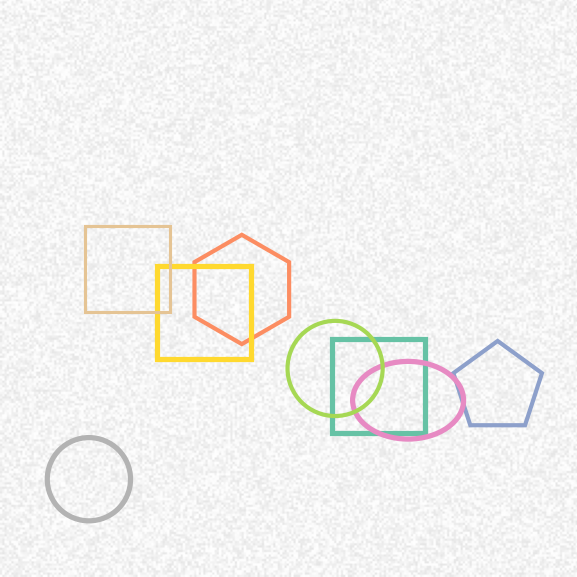[{"shape": "square", "thickness": 2.5, "radius": 0.4, "center": [0.656, 0.331]}, {"shape": "hexagon", "thickness": 2, "radius": 0.47, "center": [0.419, 0.498]}, {"shape": "pentagon", "thickness": 2, "radius": 0.4, "center": [0.862, 0.328]}, {"shape": "oval", "thickness": 2.5, "radius": 0.48, "center": [0.707, 0.306]}, {"shape": "circle", "thickness": 2, "radius": 0.41, "center": [0.58, 0.361]}, {"shape": "square", "thickness": 2.5, "radius": 0.4, "center": [0.353, 0.458]}, {"shape": "square", "thickness": 1.5, "radius": 0.37, "center": [0.221, 0.533]}, {"shape": "circle", "thickness": 2.5, "radius": 0.36, "center": [0.154, 0.169]}]